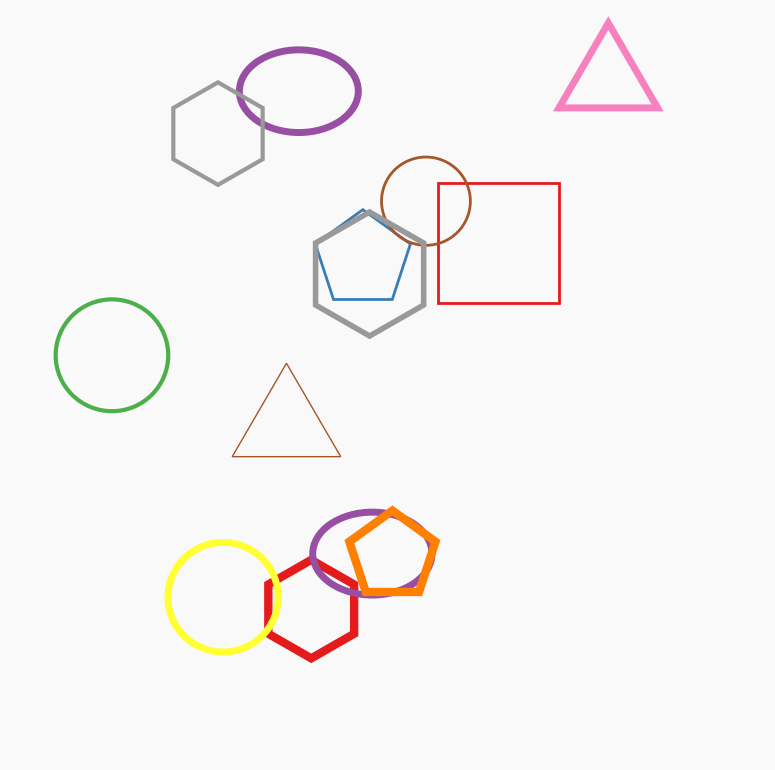[{"shape": "hexagon", "thickness": 3, "radius": 0.32, "center": [0.402, 0.209]}, {"shape": "square", "thickness": 1, "radius": 0.39, "center": [0.643, 0.684]}, {"shape": "pentagon", "thickness": 1, "radius": 0.32, "center": [0.468, 0.663]}, {"shape": "circle", "thickness": 1.5, "radius": 0.36, "center": [0.144, 0.539]}, {"shape": "oval", "thickness": 2.5, "radius": 0.38, "center": [0.386, 0.882]}, {"shape": "oval", "thickness": 2.5, "radius": 0.38, "center": [0.48, 0.281]}, {"shape": "pentagon", "thickness": 3, "radius": 0.29, "center": [0.506, 0.278]}, {"shape": "circle", "thickness": 2.5, "radius": 0.36, "center": [0.288, 0.224]}, {"shape": "circle", "thickness": 1, "radius": 0.29, "center": [0.55, 0.739]}, {"shape": "triangle", "thickness": 0.5, "radius": 0.4, "center": [0.37, 0.447]}, {"shape": "triangle", "thickness": 2.5, "radius": 0.37, "center": [0.785, 0.897]}, {"shape": "hexagon", "thickness": 1.5, "radius": 0.33, "center": [0.281, 0.826]}, {"shape": "hexagon", "thickness": 2, "radius": 0.4, "center": [0.477, 0.644]}]